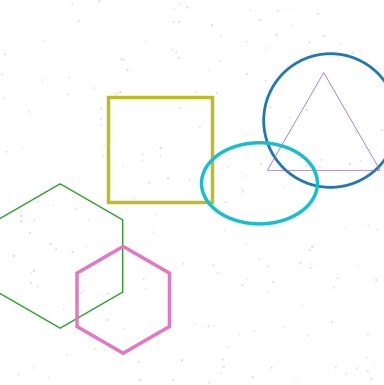[{"shape": "circle", "thickness": 2, "radius": 0.87, "center": [0.858, 0.687]}, {"shape": "hexagon", "thickness": 1, "radius": 0.94, "center": [0.156, 0.335]}, {"shape": "triangle", "thickness": 0.5, "radius": 0.85, "center": [0.841, 0.642]}, {"shape": "hexagon", "thickness": 2.5, "radius": 0.69, "center": [0.32, 0.221]}, {"shape": "square", "thickness": 2.5, "radius": 0.68, "center": [0.416, 0.612]}, {"shape": "oval", "thickness": 2.5, "radius": 0.75, "center": [0.674, 0.524]}]